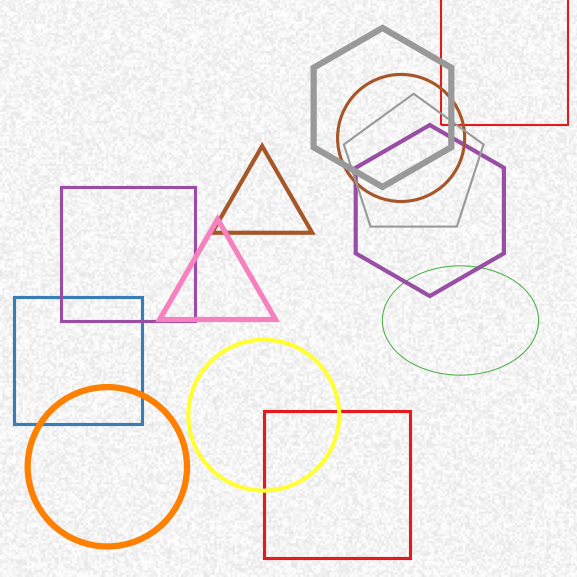[{"shape": "square", "thickness": 1, "radius": 0.55, "center": [0.874, 0.893]}, {"shape": "square", "thickness": 1.5, "radius": 0.63, "center": [0.584, 0.16]}, {"shape": "square", "thickness": 1.5, "radius": 0.55, "center": [0.135, 0.375]}, {"shape": "oval", "thickness": 0.5, "radius": 0.68, "center": [0.797, 0.444]}, {"shape": "hexagon", "thickness": 2, "radius": 0.74, "center": [0.744, 0.635]}, {"shape": "square", "thickness": 1.5, "radius": 0.58, "center": [0.221, 0.559]}, {"shape": "circle", "thickness": 3, "radius": 0.69, "center": [0.186, 0.191]}, {"shape": "circle", "thickness": 2, "radius": 0.65, "center": [0.457, 0.28]}, {"shape": "circle", "thickness": 1.5, "radius": 0.55, "center": [0.695, 0.76]}, {"shape": "triangle", "thickness": 2, "radius": 0.5, "center": [0.454, 0.646]}, {"shape": "triangle", "thickness": 2.5, "radius": 0.58, "center": [0.377, 0.504]}, {"shape": "hexagon", "thickness": 3, "radius": 0.69, "center": [0.662, 0.813]}, {"shape": "pentagon", "thickness": 1, "radius": 0.64, "center": [0.716, 0.71]}]